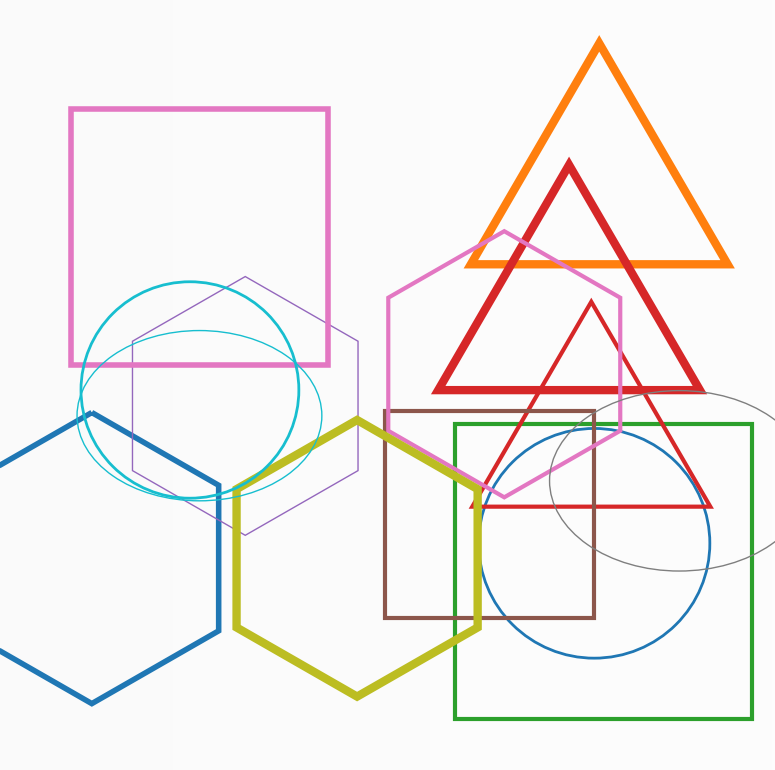[{"shape": "hexagon", "thickness": 2, "radius": 0.95, "center": [0.118, 0.275]}, {"shape": "circle", "thickness": 1, "radius": 0.75, "center": [0.767, 0.294]}, {"shape": "triangle", "thickness": 3, "radius": 0.96, "center": [0.773, 0.752]}, {"shape": "square", "thickness": 1.5, "radius": 0.96, "center": [0.778, 0.257]}, {"shape": "triangle", "thickness": 1.5, "radius": 0.89, "center": [0.763, 0.431]}, {"shape": "triangle", "thickness": 3, "radius": 0.97, "center": [0.734, 0.591]}, {"shape": "hexagon", "thickness": 0.5, "radius": 0.84, "center": [0.316, 0.473]}, {"shape": "square", "thickness": 1.5, "radius": 0.67, "center": [0.632, 0.332]}, {"shape": "hexagon", "thickness": 1.5, "radius": 0.86, "center": [0.651, 0.527]}, {"shape": "square", "thickness": 2, "radius": 0.83, "center": [0.257, 0.692]}, {"shape": "oval", "thickness": 0.5, "radius": 0.84, "center": [0.876, 0.376]}, {"shape": "hexagon", "thickness": 3, "radius": 0.9, "center": [0.461, 0.275]}, {"shape": "circle", "thickness": 1, "radius": 0.7, "center": [0.245, 0.494]}, {"shape": "oval", "thickness": 0.5, "radius": 0.79, "center": [0.257, 0.46]}]